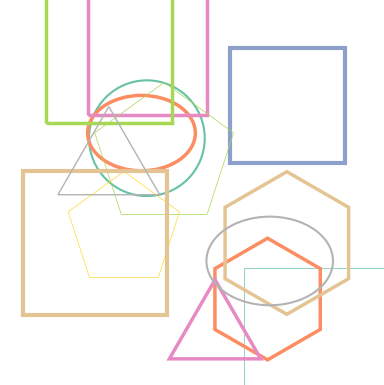[{"shape": "circle", "thickness": 1.5, "radius": 0.75, "center": [0.381, 0.641]}, {"shape": "square", "thickness": 0.5, "radius": 0.99, "center": [0.832, 0.104]}, {"shape": "hexagon", "thickness": 2.5, "radius": 0.79, "center": [0.695, 0.223]}, {"shape": "oval", "thickness": 2.5, "radius": 0.7, "center": [0.367, 0.654]}, {"shape": "square", "thickness": 3, "radius": 0.75, "center": [0.747, 0.726]}, {"shape": "triangle", "thickness": 2.5, "radius": 0.68, "center": [0.559, 0.136]}, {"shape": "square", "thickness": 2.5, "radius": 0.77, "center": [0.383, 0.855]}, {"shape": "pentagon", "thickness": 0.5, "radius": 0.95, "center": [0.426, 0.596]}, {"shape": "square", "thickness": 2.5, "radius": 0.82, "center": [0.283, 0.843]}, {"shape": "pentagon", "thickness": 0.5, "radius": 0.76, "center": [0.322, 0.403]}, {"shape": "hexagon", "thickness": 2.5, "radius": 0.93, "center": [0.745, 0.369]}, {"shape": "square", "thickness": 3, "radius": 0.94, "center": [0.247, 0.369]}, {"shape": "triangle", "thickness": 1, "radius": 0.76, "center": [0.283, 0.57]}, {"shape": "oval", "thickness": 1.5, "radius": 0.82, "center": [0.701, 0.322]}]